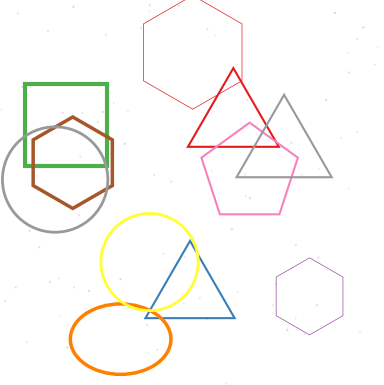[{"shape": "hexagon", "thickness": 0.5, "radius": 0.74, "center": [0.501, 0.864]}, {"shape": "triangle", "thickness": 1.5, "radius": 0.68, "center": [0.606, 0.687]}, {"shape": "triangle", "thickness": 1.5, "radius": 0.67, "center": [0.494, 0.241]}, {"shape": "square", "thickness": 3, "radius": 0.53, "center": [0.171, 0.676]}, {"shape": "hexagon", "thickness": 0.5, "radius": 0.5, "center": [0.804, 0.23]}, {"shape": "oval", "thickness": 2.5, "radius": 0.65, "center": [0.313, 0.119]}, {"shape": "circle", "thickness": 2, "radius": 0.63, "center": [0.388, 0.319]}, {"shape": "hexagon", "thickness": 2.5, "radius": 0.59, "center": [0.189, 0.577]}, {"shape": "pentagon", "thickness": 1.5, "radius": 0.66, "center": [0.648, 0.55]}, {"shape": "triangle", "thickness": 1.5, "radius": 0.71, "center": [0.738, 0.611]}, {"shape": "circle", "thickness": 2, "radius": 0.68, "center": [0.143, 0.534]}]